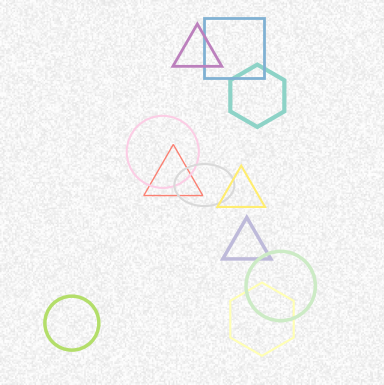[{"shape": "hexagon", "thickness": 3, "radius": 0.4, "center": [0.668, 0.751]}, {"shape": "hexagon", "thickness": 1.5, "radius": 0.48, "center": [0.681, 0.171]}, {"shape": "triangle", "thickness": 2.5, "radius": 0.36, "center": [0.641, 0.363]}, {"shape": "triangle", "thickness": 1, "radius": 0.44, "center": [0.45, 0.536]}, {"shape": "square", "thickness": 2, "radius": 0.39, "center": [0.607, 0.876]}, {"shape": "circle", "thickness": 2.5, "radius": 0.35, "center": [0.187, 0.161]}, {"shape": "circle", "thickness": 1.5, "radius": 0.47, "center": [0.423, 0.606]}, {"shape": "oval", "thickness": 1.5, "radius": 0.39, "center": [0.531, 0.519]}, {"shape": "triangle", "thickness": 2, "radius": 0.37, "center": [0.513, 0.864]}, {"shape": "circle", "thickness": 2.5, "radius": 0.45, "center": [0.729, 0.257]}, {"shape": "triangle", "thickness": 1.5, "radius": 0.36, "center": [0.627, 0.498]}]